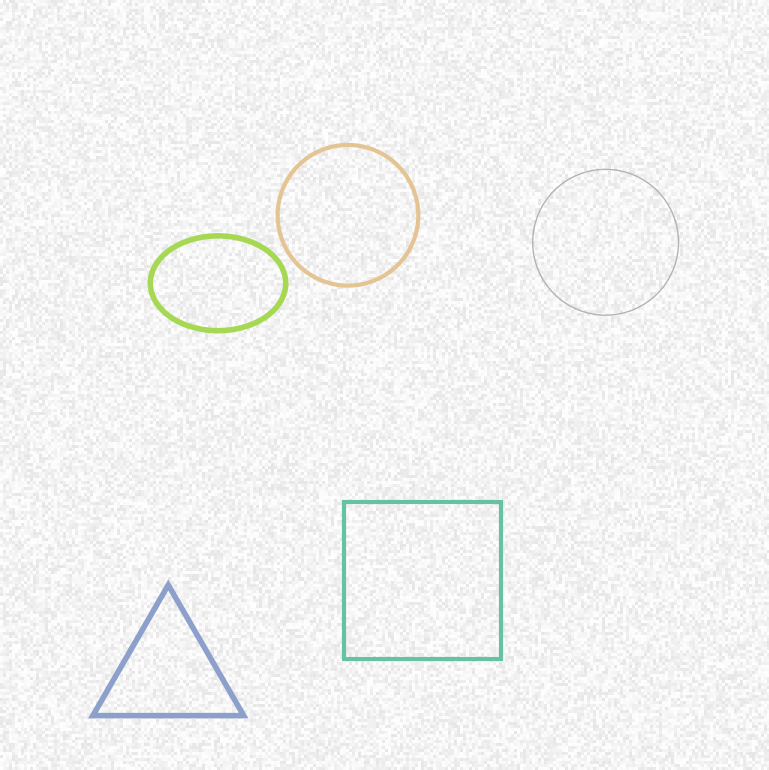[{"shape": "square", "thickness": 1.5, "radius": 0.51, "center": [0.549, 0.246]}, {"shape": "triangle", "thickness": 2, "radius": 0.57, "center": [0.219, 0.127]}, {"shape": "oval", "thickness": 2, "radius": 0.44, "center": [0.283, 0.632]}, {"shape": "circle", "thickness": 1.5, "radius": 0.46, "center": [0.452, 0.72]}, {"shape": "circle", "thickness": 0.5, "radius": 0.47, "center": [0.787, 0.685]}]